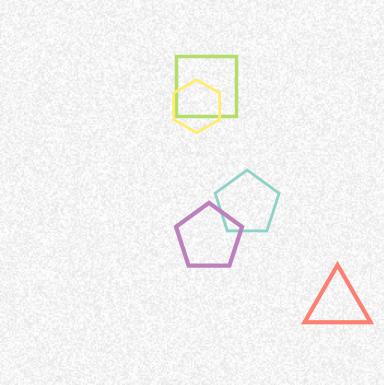[{"shape": "pentagon", "thickness": 2, "radius": 0.44, "center": [0.642, 0.471]}, {"shape": "triangle", "thickness": 3, "radius": 0.5, "center": [0.877, 0.213]}, {"shape": "square", "thickness": 2.5, "radius": 0.39, "center": [0.535, 0.776]}, {"shape": "pentagon", "thickness": 3, "radius": 0.45, "center": [0.543, 0.383]}, {"shape": "hexagon", "thickness": 2, "radius": 0.34, "center": [0.511, 0.724]}]